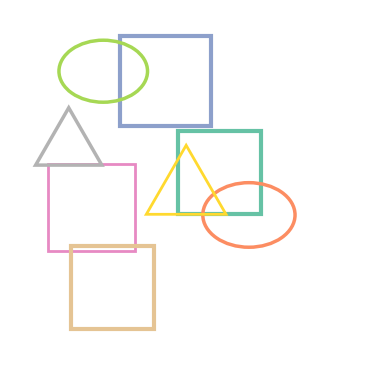[{"shape": "square", "thickness": 3, "radius": 0.54, "center": [0.57, 0.552]}, {"shape": "oval", "thickness": 2.5, "radius": 0.6, "center": [0.647, 0.442]}, {"shape": "square", "thickness": 3, "radius": 0.59, "center": [0.43, 0.789]}, {"shape": "square", "thickness": 2, "radius": 0.56, "center": [0.238, 0.461]}, {"shape": "oval", "thickness": 2.5, "radius": 0.58, "center": [0.268, 0.815]}, {"shape": "triangle", "thickness": 2, "radius": 0.6, "center": [0.484, 0.503]}, {"shape": "square", "thickness": 3, "radius": 0.54, "center": [0.293, 0.254]}, {"shape": "triangle", "thickness": 2.5, "radius": 0.5, "center": [0.179, 0.621]}]